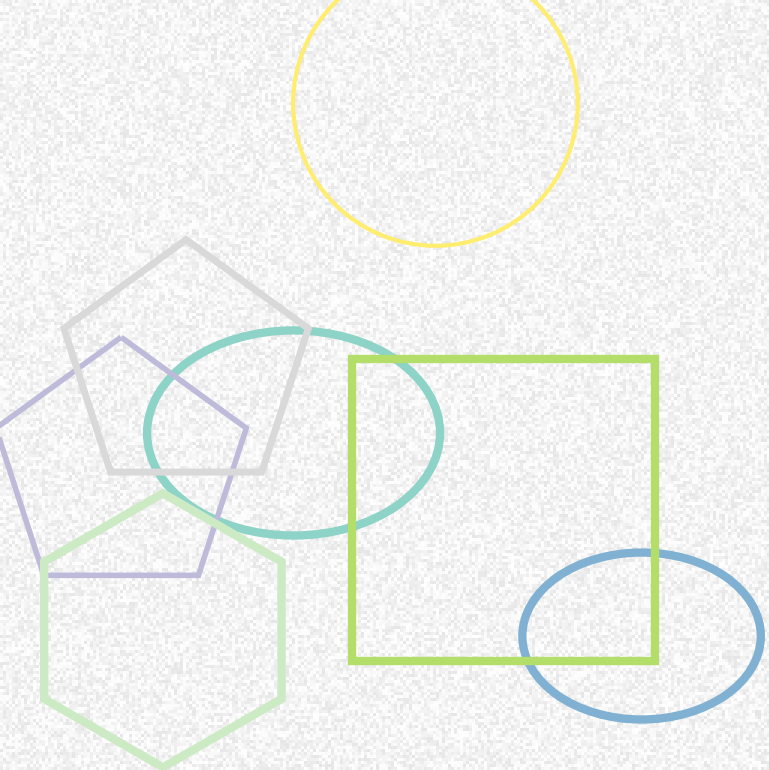[{"shape": "oval", "thickness": 3, "radius": 0.95, "center": [0.381, 0.438]}, {"shape": "pentagon", "thickness": 2, "radius": 0.85, "center": [0.157, 0.391]}, {"shape": "oval", "thickness": 3, "radius": 0.77, "center": [0.833, 0.174]}, {"shape": "square", "thickness": 3, "radius": 0.98, "center": [0.654, 0.338]}, {"shape": "pentagon", "thickness": 2.5, "radius": 0.83, "center": [0.242, 0.522]}, {"shape": "hexagon", "thickness": 3, "radius": 0.89, "center": [0.212, 0.181]}, {"shape": "circle", "thickness": 1.5, "radius": 0.92, "center": [0.566, 0.866]}]